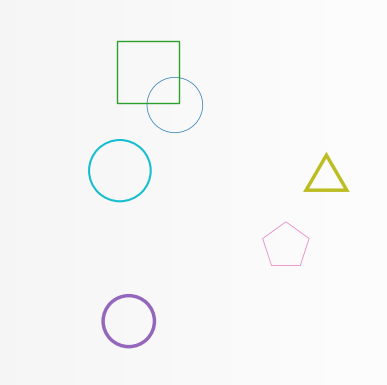[{"shape": "circle", "thickness": 0.5, "radius": 0.36, "center": [0.451, 0.727]}, {"shape": "square", "thickness": 1, "radius": 0.4, "center": [0.382, 0.812]}, {"shape": "circle", "thickness": 2.5, "radius": 0.33, "center": [0.332, 0.166]}, {"shape": "pentagon", "thickness": 0.5, "radius": 0.31, "center": [0.738, 0.361]}, {"shape": "triangle", "thickness": 2.5, "radius": 0.3, "center": [0.842, 0.536]}, {"shape": "circle", "thickness": 1.5, "radius": 0.4, "center": [0.309, 0.557]}]